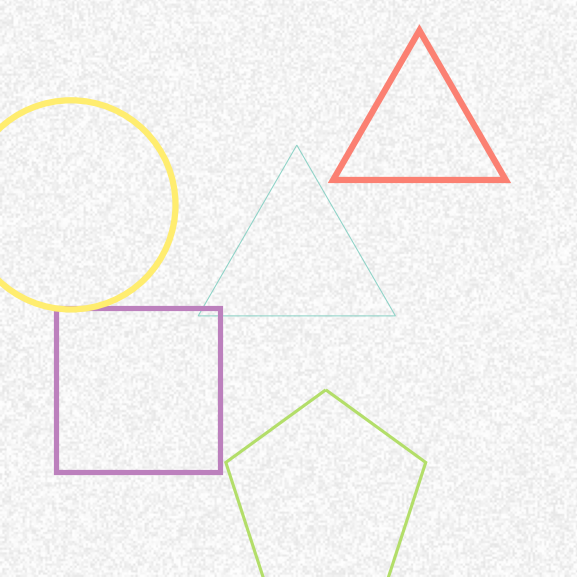[{"shape": "triangle", "thickness": 0.5, "radius": 0.99, "center": [0.514, 0.551]}, {"shape": "triangle", "thickness": 3, "radius": 0.86, "center": [0.726, 0.774]}, {"shape": "pentagon", "thickness": 1.5, "radius": 0.91, "center": [0.564, 0.142]}, {"shape": "square", "thickness": 2.5, "radius": 0.71, "center": [0.239, 0.324]}, {"shape": "circle", "thickness": 3, "radius": 0.91, "center": [0.123, 0.644]}]